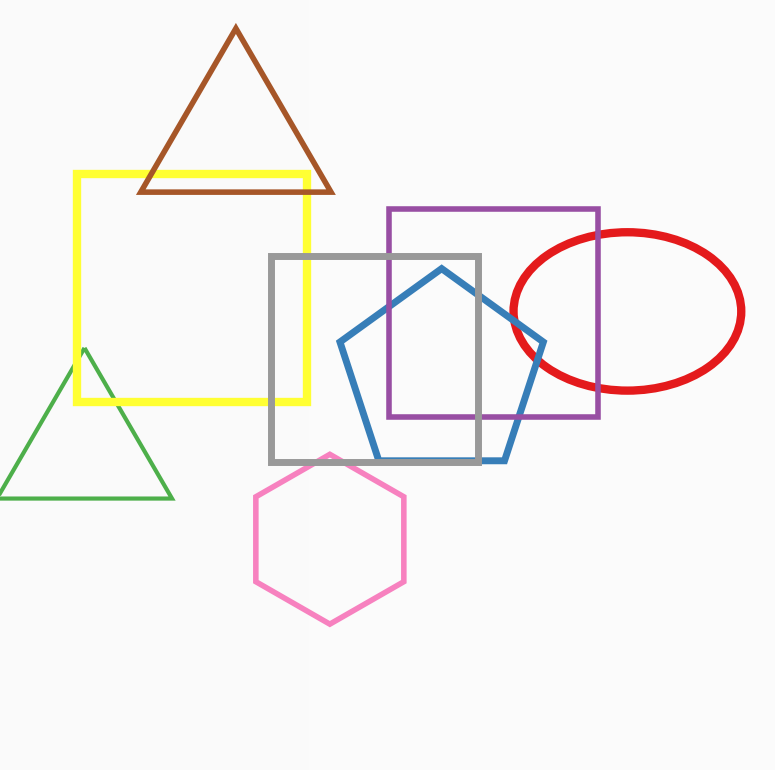[{"shape": "oval", "thickness": 3, "radius": 0.73, "center": [0.81, 0.596]}, {"shape": "pentagon", "thickness": 2.5, "radius": 0.69, "center": [0.57, 0.513]}, {"shape": "triangle", "thickness": 1.5, "radius": 0.65, "center": [0.109, 0.418]}, {"shape": "square", "thickness": 2, "radius": 0.68, "center": [0.637, 0.593]}, {"shape": "square", "thickness": 3, "radius": 0.74, "center": [0.248, 0.626]}, {"shape": "triangle", "thickness": 2, "radius": 0.71, "center": [0.304, 0.821]}, {"shape": "hexagon", "thickness": 2, "radius": 0.55, "center": [0.426, 0.3]}, {"shape": "square", "thickness": 2.5, "radius": 0.67, "center": [0.484, 0.534]}]